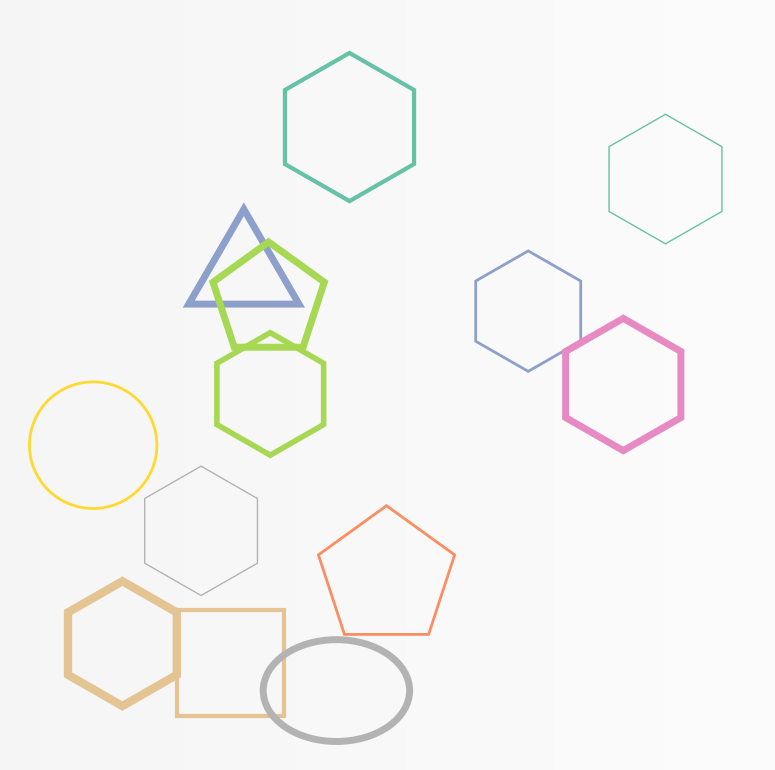[{"shape": "hexagon", "thickness": 0.5, "radius": 0.42, "center": [0.859, 0.767]}, {"shape": "hexagon", "thickness": 1.5, "radius": 0.48, "center": [0.451, 0.835]}, {"shape": "pentagon", "thickness": 1, "radius": 0.46, "center": [0.499, 0.251]}, {"shape": "hexagon", "thickness": 1, "radius": 0.39, "center": [0.682, 0.596]}, {"shape": "triangle", "thickness": 2.5, "radius": 0.41, "center": [0.315, 0.646]}, {"shape": "hexagon", "thickness": 2.5, "radius": 0.43, "center": [0.804, 0.501]}, {"shape": "pentagon", "thickness": 2.5, "radius": 0.38, "center": [0.347, 0.61]}, {"shape": "hexagon", "thickness": 2, "radius": 0.4, "center": [0.349, 0.488]}, {"shape": "circle", "thickness": 1, "radius": 0.41, "center": [0.12, 0.422]}, {"shape": "hexagon", "thickness": 3, "radius": 0.41, "center": [0.158, 0.164]}, {"shape": "square", "thickness": 1.5, "radius": 0.35, "center": [0.297, 0.139]}, {"shape": "hexagon", "thickness": 0.5, "radius": 0.42, "center": [0.259, 0.311]}, {"shape": "oval", "thickness": 2.5, "radius": 0.47, "center": [0.434, 0.103]}]